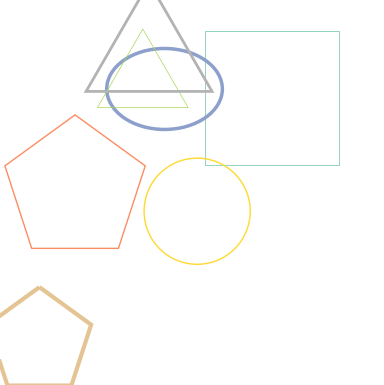[{"shape": "square", "thickness": 0.5, "radius": 0.87, "center": [0.706, 0.745]}, {"shape": "pentagon", "thickness": 1, "radius": 0.96, "center": [0.195, 0.51]}, {"shape": "oval", "thickness": 2.5, "radius": 0.75, "center": [0.427, 0.769]}, {"shape": "triangle", "thickness": 0.5, "radius": 0.68, "center": [0.371, 0.788]}, {"shape": "circle", "thickness": 1, "radius": 0.69, "center": [0.512, 0.451]}, {"shape": "pentagon", "thickness": 3, "radius": 0.71, "center": [0.102, 0.113]}, {"shape": "triangle", "thickness": 2, "radius": 0.94, "center": [0.387, 0.857]}]